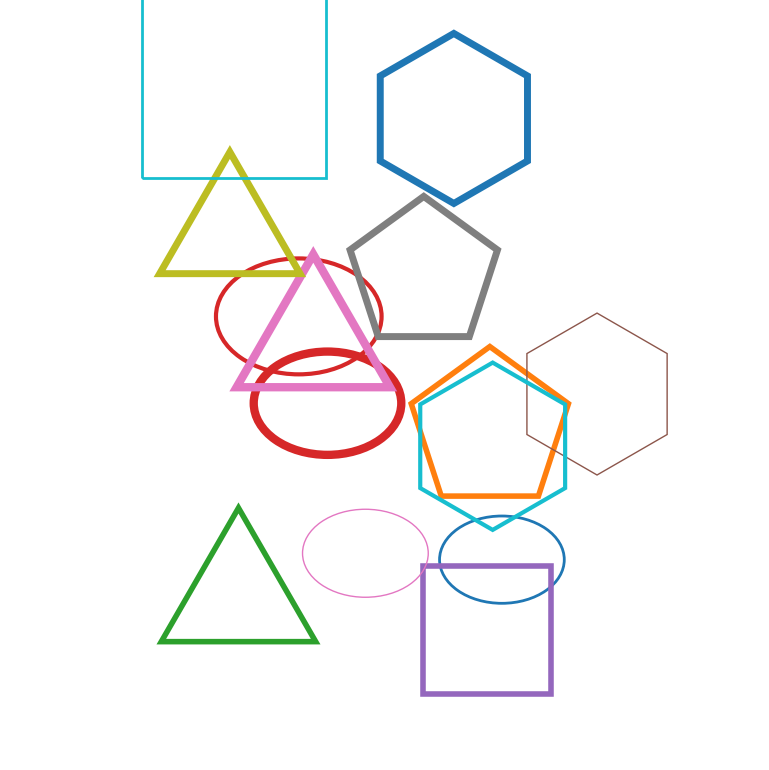[{"shape": "hexagon", "thickness": 2.5, "radius": 0.55, "center": [0.589, 0.846]}, {"shape": "oval", "thickness": 1, "radius": 0.4, "center": [0.652, 0.273]}, {"shape": "pentagon", "thickness": 2, "radius": 0.54, "center": [0.636, 0.443]}, {"shape": "triangle", "thickness": 2, "radius": 0.58, "center": [0.31, 0.225]}, {"shape": "oval", "thickness": 3, "radius": 0.48, "center": [0.425, 0.476]}, {"shape": "oval", "thickness": 1.5, "radius": 0.54, "center": [0.388, 0.589]}, {"shape": "square", "thickness": 2, "radius": 0.42, "center": [0.633, 0.182]}, {"shape": "hexagon", "thickness": 0.5, "radius": 0.53, "center": [0.775, 0.488]}, {"shape": "triangle", "thickness": 3, "radius": 0.57, "center": [0.407, 0.555]}, {"shape": "oval", "thickness": 0.5, "radius": 0.41, "center": [0.475, 0.281]}, {"shape": "pentagon", "thickness": 2.5, "radius": 0.5, "center": [0.55, 0.644]}, {"shape": "triangle", "thickness": 2.5, "radius": 0.53, "center": [0.299, 0.697]}, {"shape": "hexagon", "thickness": 1.5, "radius": 0.54, "center": [0.64, 0.42]}, {"shape": "square", "thickness": 1, "radius": 0.6, "center": [0.304, 0.888]}]